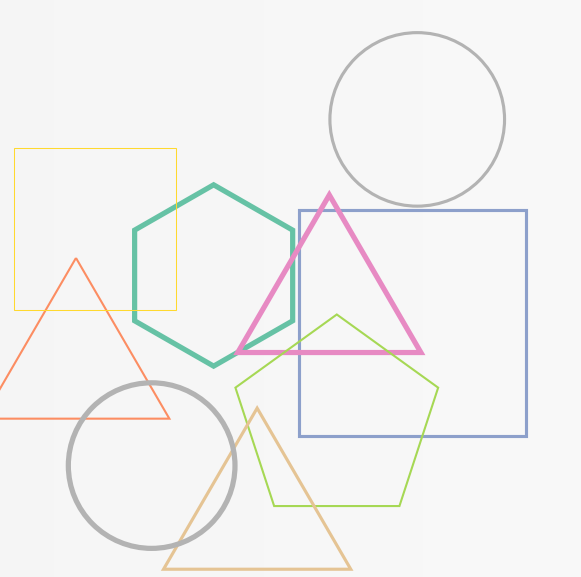[{"shape": "hexagon", "thickness": 2.5, "radius": 0.78, "center": [0.368, 0.522]}, {"shape": "triangle", "thickness": 1, "radius": 0.93, "center": [0.131, 0.367]}, {"shape": "square", "thickness": 1.5, "radius": 0.98, "center": [0.71, 0.44]}, {"shape": "triangle", "thickness": 2.5, "radius": 0.91, "center": [0.567, 0.48]}, {"shape": "pentagon", "thickness": 1, "radius": 0.92, "center": [0.579, 0.271]}, {"shape": "square", "thickness": 0.5, "radius": 0.7, "center": [0.163, 0.602]}, {"shape": "triangle", "thickness": 1.5, "radius": 0.93, "center": [0.442, 0.106]}, {"shape": "circle", "thickness": 1.5, "radius": 0.75, "center": [0.718, 0.792]}, {"shape": "circle", "thickness": 2.5, "radius": 0.72, "center": [0.261, 0.193]}]